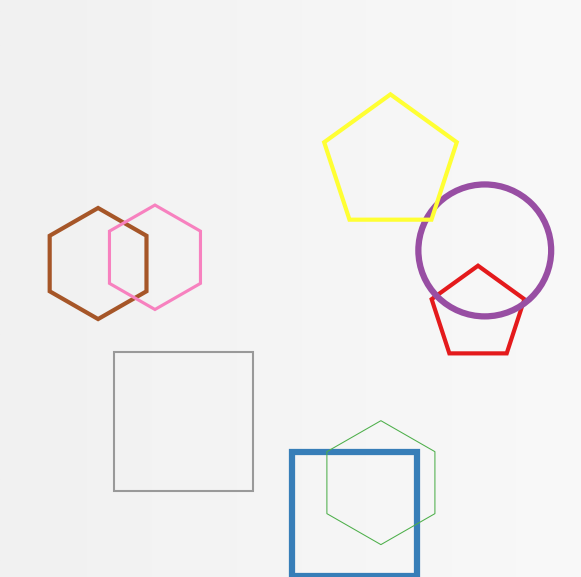[{"shape": "pentagon", "thickness": 2, "radius": 0.42, "center": [0.822, 0.455]}, {"shape": "square", "thickness": 3, "radius": 0.54, "center": [0.61, 0.11]}, {"shape": "hexagon", "thickness": 0.5, "radius": 0.54, "center": [0.655, 0.163]}, {"shape": "circle", "thickness": 3, "radius": 0.57, "center": [0.834, 0.566]}, {"shape": "pentagon", "thickness": 2, "radius": 0.6, "center": [0.672, 0.716]}, {"shape": "hexagon", "thickness": 2, "radius": 0.48, "center": [0.169, 0.543]}, {"shape": "hexagon", "thickness": 1.5, "radius": 0.45, "center": [0.267, 0.554]}, {"shape": "square", "thickness": 1, "radius": 0.6, "center": [0.316, 0.269]}]